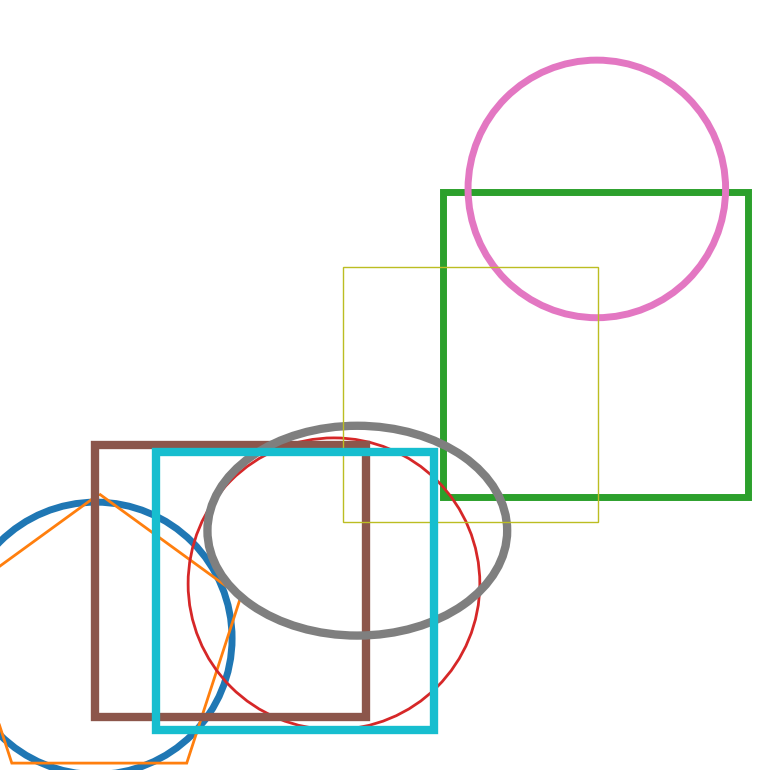[{"shape": "circle", "thickness": 2.5, "radius": 0.88, "center": [0.125, 0.171]}, {"shape": "pentagon", "thickness": 1, "radius": 0.97, "center": [0.129, 0.165]}, {"shape": "square", "thickness": 2.5, "radius": 0.99, "center": [0.774, 0.552]}, {"shape": "circle", "thickness": 1, "radius": 0.95, "center": [0.434, 0.242]}, {"shape": "square", "thickness": 3, "radius": 0.88, "center": [0.299, 0.246]}, {"shape": "circle", "thickness": 2.5, "radius": 0.84, "center": [0.775, 0.755]}, {"shape": "oval", "thickness": 3, "radius": 0.97, "center": [0.464, 0.311]}, {"shape": "square", "thickness": 0.5, "radius": 0.83, "center": [0.611, 0.488]}, {"shape": "square", "thickness": 3, "radius": 0.9, "center": [0.383, 0.233]}]